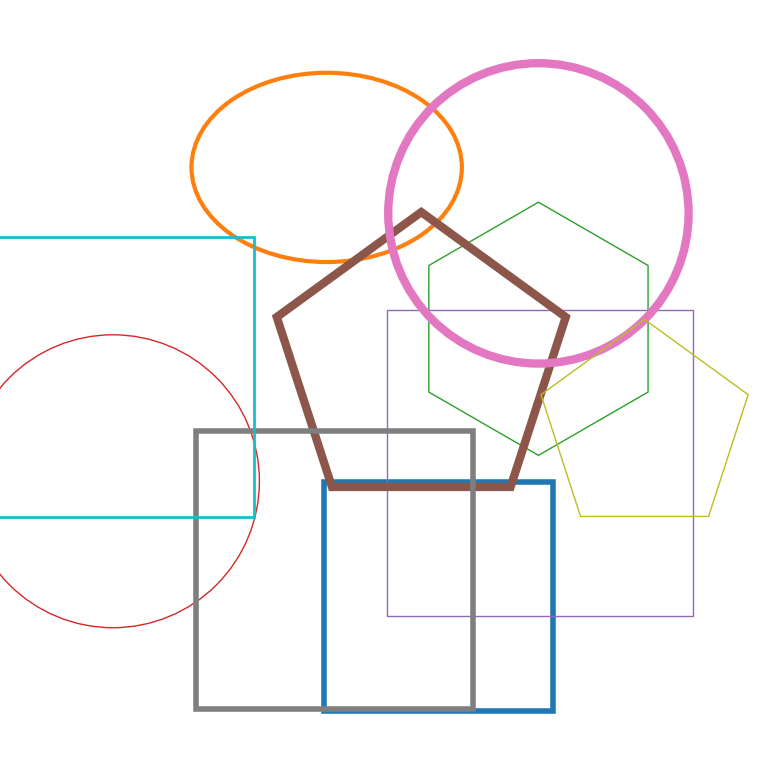[{"shape": "square", "thickness": 2, "radius": 0.74, "center": [0.569, 0.226]}, {"shape": "oval", "thickness": 1.5, "radius": 0.88, "center": [0.424, 0.783]}, {"shape": "hexagon", "thickness": 0.5, "radius": 0.82, "center": [0.699, 0.573]}, {"shape": "circle", "thickness": 0.5, "radius": 0.95, "center": [0.147, 0.375]}, {"shape": "square", "thickness": 0.5, "radius": 0.99, "center": [0.701, 0.399]}, {"shape": "pentagon", "thickness": 3, "radius": 0.99, "center": [0.547, 0.527]}, {"shape": "circle", "thickness": 3, "radius": 0.98, "center": [0.699, 0.723]}, {"shape": "square", "thickness": 2, "radius": 0.9, "center": [0.435, 0.26]}, {"shape": "pentagon", "thickness": 0.5, "radius": 0.71, "center": [0.837, 0.444]}, {"shape": "square", "thickness": 1, "radius": 0.91, "center": [0.148, 0.51]}]